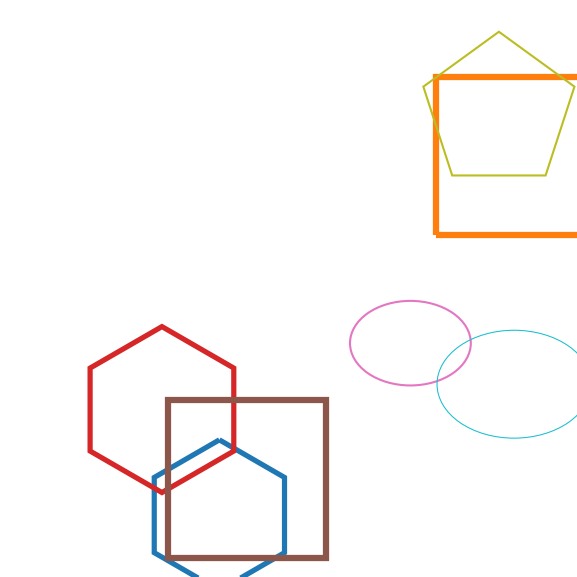[{"shape": "hexagon", "thickness": 2.5, "radius": 0.65, "center": [0.38, 0.107]}, {"shape": "square", "thickness": 3, "radius": 0.68, "center": [0.892, 0.73]}, {"shape": "hexagon", "thickness": 2.5, "radius": 0.72, "center": [0.28, 0.29]}, {"shape": "square", "thickness": 3, "radius": 0.68, "center": [0.428, 0.17]}, {"shape": "oval", "thickness": 1, "radius": 0.52, "center": [0.711, 0.405]}, {"shape": "pentagon", "thickness": 1, "radius": 0.69, "center": [0.864, 0.807]}, {"shape": "oval", "thickness": 0.5, "radius": 0.67, "center": [0.89, 0.334]}]